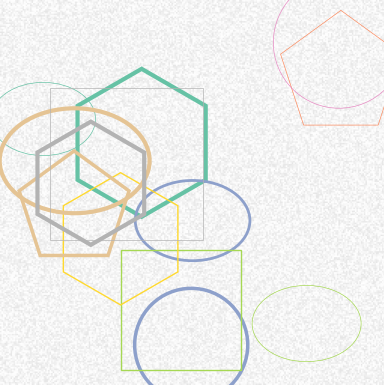[{"shape": "hexagon", "thickness": 3, "radius": 0.96, "center": [0.368, 0.629]}, {"shape": "oval", "thickness": 0.5, "radius": 0.68, "center": [0.112, 0.691]}, {"shape": "pentagon", "thickness": 0.5, "radius": 0.82, "center": [0.885, 0.808]}, {"shape": "oval", "thickness": 2, "radius": 0.74, "center": [0.5, 0.427]}, {"shape": "circle", "thickness": 2.5, "radius": 0.73, "center": [0.497, 0.104]}, {"shape": "circle", "thickness": 0.5, "radius": 0.85, "center": [0.881, 0.89]}, {"shape": "oval", "thickness": 0.5, "radius": 0.71, "center": [0.796, 0.16]}, {"shape": "square", "thickness": 1, "radius": 0.78, "center": [0.47, 0.195]}, {"shape": "hexagon", "thickness": 1, "radius": 0.86, "center": [0.313, 0.38]}, {"shape": "pentagon", "thickness": 2.5, "radius": 0.75, "center": [0.192, 0.458]}, {"shape": "oval", "thickness": 3, "radius": 0.97, "center": [0.194, 0.582]}, {"shape": "hexagon", "thickness": 3, "radius": 0.8, "center": [0.236, 0.524]}, {"shape": "square", "thickness": 0.5, "radius": 0.99, "center": [0.328, 0.574]}]